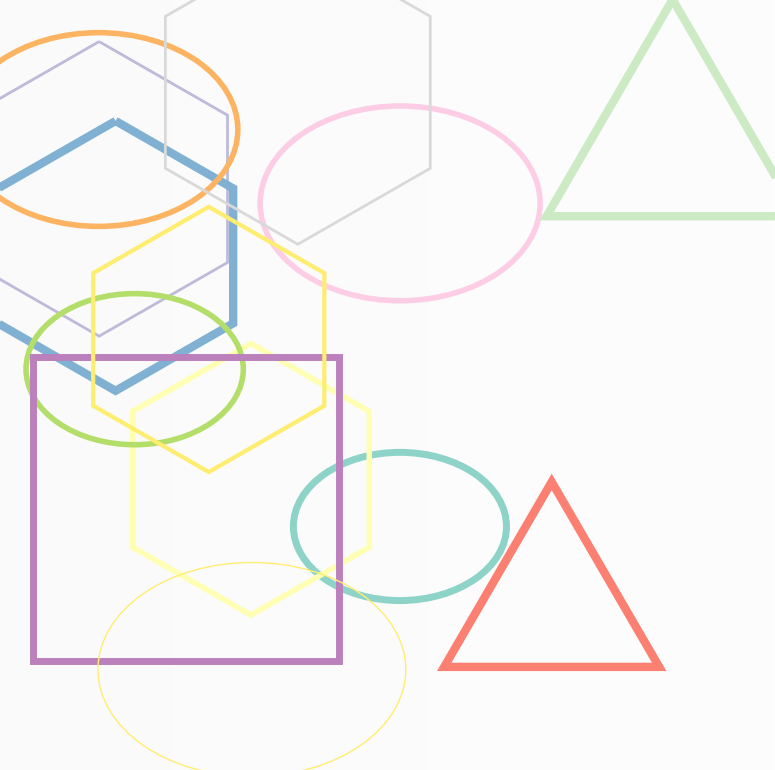[{"shape": "oval", "thickness": 2.5, "radius": 0.69, "center": [0.516, 0.316]}, {"shape": "hexagon", "thickness": 2, "radius": 0.88, "center": [0.324, 0.378]}, {"shape": "hexagon", "thickness": 1, "radius": 0.96, "center": [0.128, 0.755]}, {"shape": "triangle", "thickness": 3, "radius": 0.8, "center": [0.712, 0.214]}, {"shape": "hexagon", "thickness": 3, "radius": 0.88, "center": [0.149, 0.668]}, {"shape": "oval", "thickness": 2, "radius": 0.9, "center": [0.127, 0.832]}, {"shape": "oval", "thickness": 2, "radius": 0.7, "center": [0.174, 0.521]}, {"shape": "oval", "thickness": 2, "radius": 0.9, "center": [0.516, 0.736]}, {"shape": "hexagon", "thickness": 1, "radius": 0.99, "center": [0.384, 0.88]}, {"shape": "square", "thickness": 2.5, "radius": 0.99, "center": [0.24, 0.339]}, {"shape": "triangle", "thickness": 3, "radius": 0.94, "center": [0.868, 0.813]}, {"shape": "hexagon", "thickness": 1.5, "radius": 0.86, "center": [0.269, 0.559]}, {"shape": "oval", "thickness": 0.5, "radius": 0.99, "center": [0.325, 0.13]}]